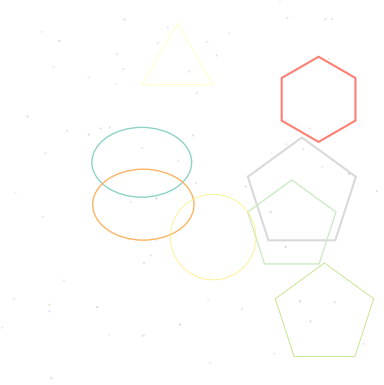[{"shape": "oval", "thickness": 1, "radius": 0.65, "center": [0.368, 0.578]}, {"shape": "triangle", "thickness": 0.5, "radius": 0.53, "center": [0.461, 0.833]}, {"shape": "hexagon", "thickness": 1.5, "radius": 0.55, "center": [0.827, 0.742]}, {"shape": "oval", "thickness": 1, "radius": 0.66, "center": [0.372, 0.468]}, {"shape": "pentagon", "thickness": 0.5, "radius": 0.67, "center": [0.843, 0.183]}, {"shape": "pentagon", "thickness": 1.5, "radius": 0.74, "center": [0.784, 0.495]}, {"shape": "pentagon", "thickness": 1, "radius": 0.6, "center": [0.758, 0.412]}, {"shape": "circle", "thickness": 0.5, "radius": 0.56, "center": [0.554, 0.384]}]